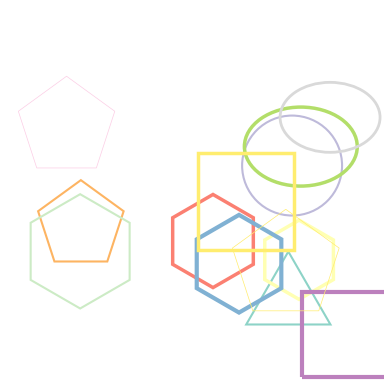[{"shape": "triangle", "thickness": 1.5, "radius": 0.63, "center": [0.749, 0.22]}, {"shape": "hexagon", "thickness": 2.5, "radius": 0.51, "center": [0.777, 0.325]}, {"shape": "circle", "thickness": 1.5, "radius": 0.65, "center": [0.759, 0.57]}, {"shape": "hexagon", "thickness": 2.5, "radius": 0.6, "center": [0.553, 0.374]}, {"shape": "hexagon", "thickness": 3, "radius": 0.63, "center": [0.621, 0.315]}, {"shape": "pentagon", "thickness": 1.5, "radius": 0.58, "center": [0.21, 0.415]}, {"shape": "oval", "thickness": 2.5, "radius": 0.73, "center": [0.781, 0.619]}, {"shape": "pentagon", "thickness": 0.5, "radius": 0.66, "center": [0.173, 0.67]}, {"shape": "oval", "thickness": 2, "radius": 0.65, "center": [0.857, 0.695]}, {"shape": "square", "thickness": 3, "radius": 0.55, "center": [0.896, 0.132]}, {"shape": "hexagon", "thickness": 1.5, "radius": 0.74, "center": [0.208, 0.347]}, {"shape": "pentagon", "thickness": 0.5, "radius": 0.73, "center": [0.742, 0.311]}, {"shape": "square", "thickness": 2.5, "radius": 0.62, "center": [0.64, 0.477]}]